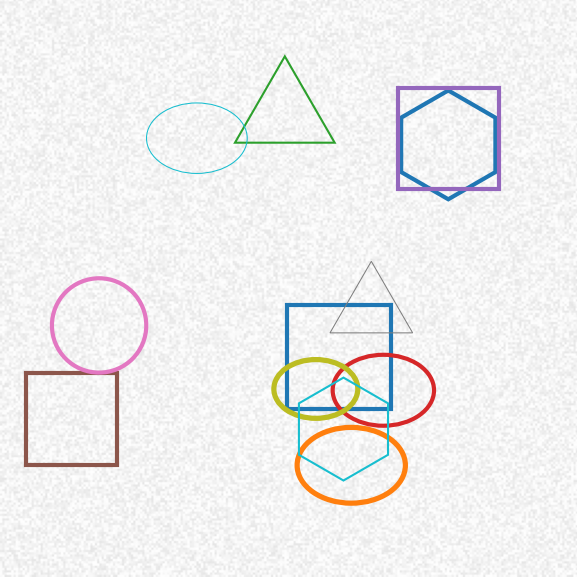[{"shape": "hexagon", "thickness": 2, "radius": 0.47, "center": [0.776, 0.748]}, {"shape": "square", "thickness": 2, "radius": 0.45, "center": [0.587, 0.381]}, {"shape": "oval", "thickness": 2.5, "radius": 0.47, "center": [0.608, 0.193]}, {"shape": "triangle", "thickness": 1, "radius": 0.5, "center": [0.493, 0.802]}, {"shape": "oval", "thickness": 2, "radius": 0.44, "center": [0.664, 0.323]}, {"shape": "square", "thickness": 2, "radius": 0.44, "center": [0.776, 0.759]}, {"shape": "square", "thickness": 2, "radius": 0.39, "center": [0.123, 0.274]}, {"shape": "circle", "thickness": 2, "radius": 0.41, "center": [0.172, 0.436]}, {"shape": "triangle", "thickness": 0.5, "radius": 0.41, "center": [0.643, 0.464]}, {"shape": "oval", "thickness": 2.5, "radius": 0.36, "center": [0.547, 0.326]}, {"shape": "oval", "thickness": 0.5, "radius": 0.44, "center": [0.341, 0.76]}, {"shape": "hexagon", "thickness": 1, "radius": 0.45, "center": [0.595, 0.256]}]